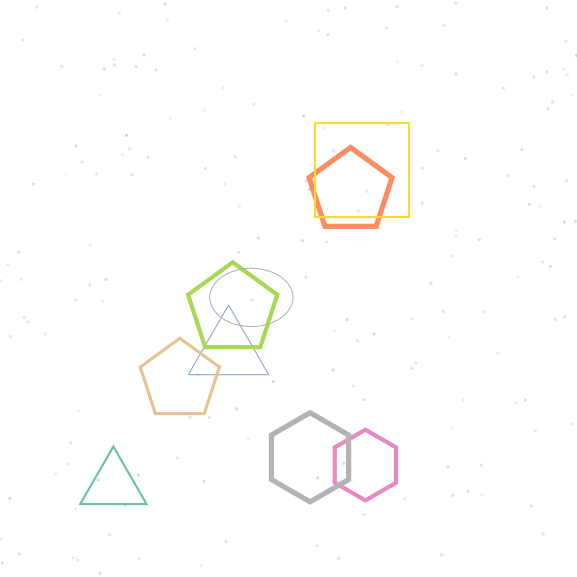[{"shape": "triangle", "thickness": 1, "radius": 0.33, "center": [0.196, 0.159]}, {"shape": "pentagon", "thickness": 2.5, "radius": 0.38, "center": [0.607, 0.668]}, {"shape": "triangle", "thickness": 0.5, "radius": 0.4, "center": [0.396, 0.391]}, {"shape": "hexagon", "thickness": 2, "radius": 0.31, "center": [0.633, 0.194]}, {"shape": "pentagon", "thickness": 2, "radius": 0.41, "center": [0.403, 0.464]}, {"shape": "square", "thickness": 1, "radius": 0.41, "center": [0.627, 0.705]}, {"shape": "pentagon", "thickness": 1.5, "radius": 0.36, "center": [0.311, 0.341]}, {"shape": "oval", "thickness": 0.5, "radius": 0.36, "center": [0.435, 0.484]}, {"shape": "hexagon", "thickness": 2.5, "radius": 0.39, "center": [0.537, 0.207]}]